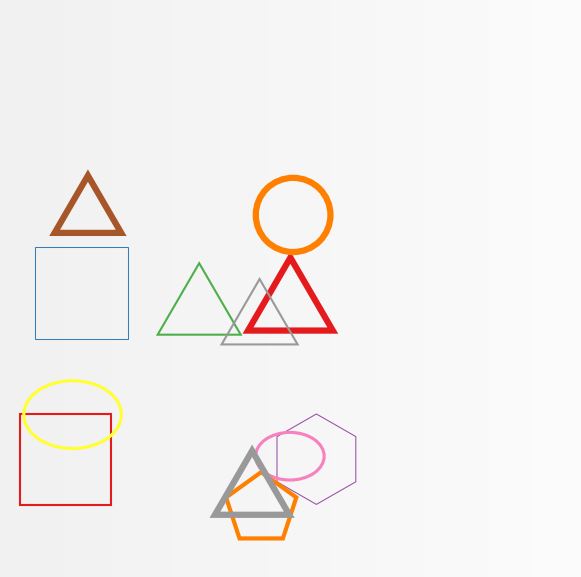[{"shape": "triangle", "thickness": 3, "radius": 0.42, "center": [0.5, 0.469]}, {"shape": "square", "thickness": 1, "radius": 0.39, "center": [0.113, 0.204]}, {"shape": "square", "thickness": 0.5, "radius": 0.4, "center": [0.141, 0.492]}, {"shape": "triangle", "thickness": 1, "radius": 0.41, "center": [0.343, 0.461]}, {"shape": "hexagon", "thickness": 0.5, "radius": 0.39, "center": [0.544, 0.204]}, {"shape": "pentagon", "thickness": 2, "radius": 0.32, "center": [0.449, 0.118]}, {"shape": "circle", "thickness": 3, "radius": 0.32, "center": [0.504, 0.627]}, {"shape": "oval", "thickness": 1.5, "radius": 0.42, "center": [0.125, 0.281]}, {"shape": "triangle", "thickness": 3, "radius": 0.33, "center": [0.151, 0.629]}, {"shape": "oval", "thickness": 1.5, "radius": 0.29, "center": [0.499, 0.209]}, {"shape": "triangle", "thickness": 1, "radius": 0.38, "center": [0.447, 0.44]}, {"shape": "triangle", "thickness": 3, "radius": 0.37, "center": [0.434, 0.145]}]